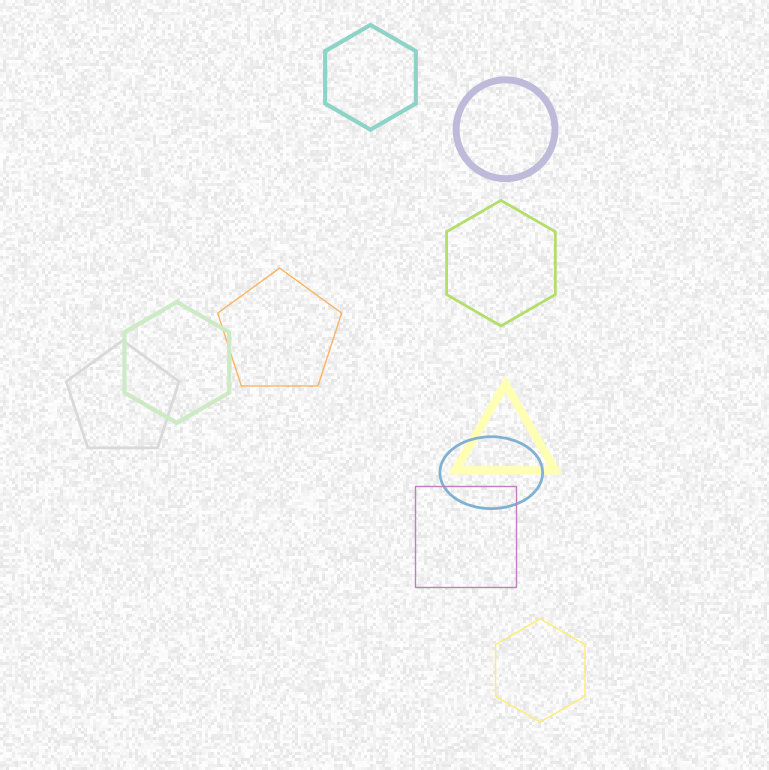[{"shape": "hexagon", "thickness": 1.5, "radius": 0.34, "center": [0.481, 0.9]}, {"shape": "triangle", "thickness": 3, "radius": 0.37, "center": [0.656, 0.427]}, {"shape": "circle", "thickness": 2.5, "radius": 0.32, "center": [0.657, 0.832]}, {"shape": "oval", "thickness": 1, "radius": 0.33, "center": [0.638, 0.386]}, {"shape": "pentagon", "thickness": 0.5, "radius": 0.42, "center": [0.363, 0.567]}, {"shape": "hexagon", "thickness": 1, "radius": 0.41, "center": [0.651, 0.658]}, {"shape": "pentagon", "thickness": 1, "radius": 0.39, "center": [0.159, 0.481]}, {"shape": "square", "thickness": 0.5, "radius": 0.33, "center": [0.605, 0.303]}, {"shape": "hexagon", "thickness": 1.5, "radius": 0.39, "center": [0.23, 0.529]}, {"shape": "hexagon", "thickness": 0.5, "radius": 0.34, "center": [0.702, 0.129]}]